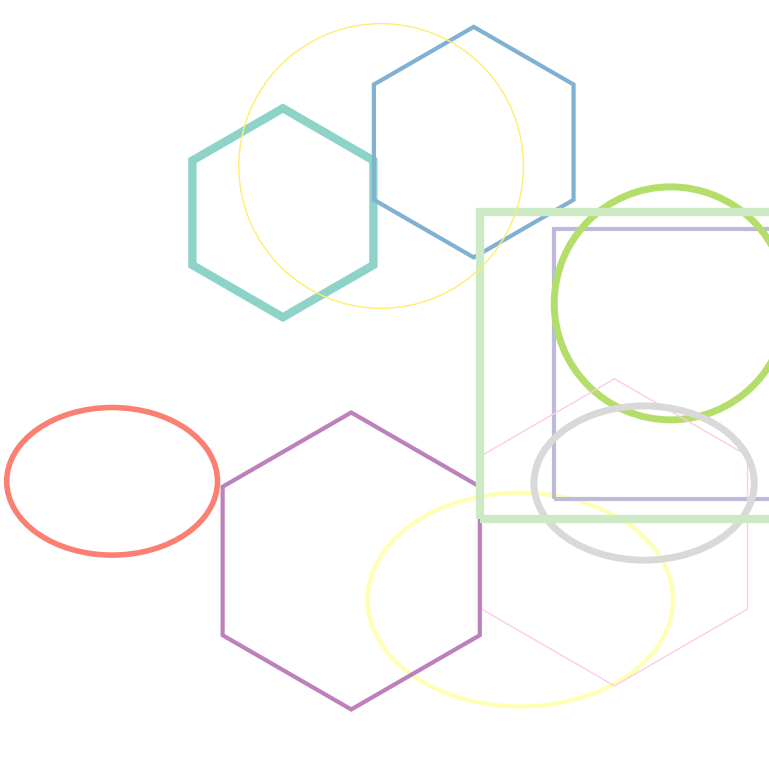[{"shape": "hexagon", "thickness": 3, "radius": 0.68, "center": [0.367, 0.724]}, {"shape": "oval", "thickness": 1.5, "radius": 0.99, "center": [0.676, 0.221]}, {"shape": "square", "thickness": 1.5, "radius": 0.88, "center": [0.895, 0.528]}, {"shape": "oval", "thickness": 2, "radius": 0.68, "center": [0.146, 0.375]}, {"shape": "hexagon", "thickness": 1.5, "radius": 0.75, "center": [0.615, 0.815]}, {"shape": "circle", "thickness": 2.5, "radius": 0.76, "center": [0.871, 0.606]}, {"shape": "hexagon", "thickness": 0.5, "radius": 1.0, "center": [0.798, 0.309]}, {"shape": "oval", "thickness": 2.5, "radius": 0.72, "center": [0.836, 0.373]}, {"shape": "hexagon", "thickness": 1.5, "radius": 0.96, "center": [0.456, 0.271]}, {"shape": "square", "thickness": 3, "radius": 1.0, "center": [0.823, 0.525]}, {"shape": "circle", "thickness": 0.5, "radius": 0.92, "center": [0.495, 0.784]}]